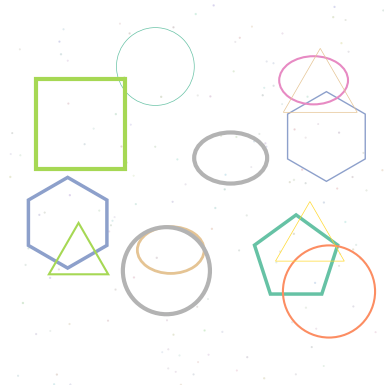[{"shape": "pentagon", "thickness": 2.5, "radius": 0.57, "center": [0.769, 0.328]}, {"shape": "circle", "thickness": 0.5, "radius": 0.51, "center": [0.404, 0.827]}, {"shape": "circle", "thickness": 1.5, "radius": 0.6, "center": [0.855, 0.243]}, {"shape": "hexagon", "thickness": 1, "radius": 0.58, "center": [0.848, 0.645]}, {"shape": "hexagon", "thickness": 2.5, "radius": 0.59, "center": [0.176, 0.421]}, {"shape": "oval", "thickness": 1.5, "radius": 0.45, "center": [0.815, 0.791]}, {"shape": "square", "thickness": 3, "radius": 0.58, "center": [0.209, 0.678]}, {"shape": "triangle", "thickness": 1.5, "radius": 0.44, "center": [0.204, 0.332]}, {"shape": "triangle", "thickness": 0.5, "radius": 0.52, "center": [0.805, 0.373]}, {"shape": "triangle", "thickness": 0.5, "radius": 0.55, "center": [0.832, 0.764]}, {"shape": "oval", "thickness": 2, "radius": 0.43, "center": [0.443, 0.35]}, {"shape": "oval", "thickness": 3, "radius": 0.47, "center": [0.599, 0.59]}, {"shape": "circle", "thickness": 3, "radius": 0.57, "center": [0.432, 0.297]}]